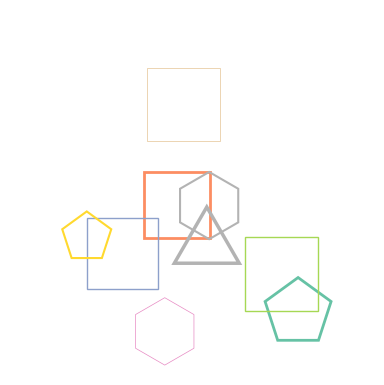[{"shape": "pentagon", "thickness": 2, "radius": 0.45, "center": [0.774, 0.189]}, {"shape": "square", "thickness": 2, "radius": 0.43, "center": [0.46, 0.469]}, {"shape": "square", "thickness": 1, "radius": 0.46, "center": [0.318, 0.341]}, {"shape": "hexagon", "thickness": 0.5, "radius": 0.44, "center": [0.428, 0.139]}, {"shape": "square", "thickness": 1, "radius": 0.48, "center": [0.731, 0.288]}, {"shape": "pentagon", "thickness": 1.5, "radius": 0.33, "center": [0.225, 0.384]}, {"shape": "square", "thickness": 0.5, "radius": 0.47, "center": [0.476, 0.728]}, {"shape": "triangle", "thickness": 2.5, "radius": 0.49, "center": [0.537, 0.365]}, {"shape": "hexagon", "thickness": 1.5, "radius": 0.44, "center": [0.543, 0.466]}]